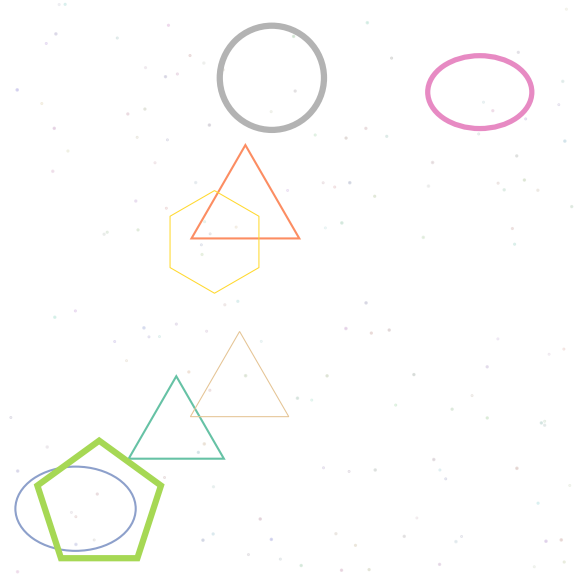[{"shape": "triangle", "thickness": 1, "radius": 0.48, "center": [0.305, 0.252]}, {"shape": "triangle", "thickness": 1, "radius": 0.54, "center": [0.425, 0.64]}, {"shape": "oval", "thickness": 1, "radius": 0.52, "center": [0.131, 0.118]}, {"shape": "oval", "thickness": 2.5, "radius": 0.45, "center": [0.831, 0.84]}, {"shape": "pentagon", "thickness": 3, "radius": 0.56, "center": [0.172, 0.124]}, {"shape": "hexagon", "thickness": 0.5, "radius": 0.44, "center": [0.371, 0.58]}, {"shape": "triangle", "thickness": 0.5, "radius": 0.49, "center": [0.415, 0.327]}, {"shape": "circle", "thickness": 3, "radius": 0.45, "center": [0.471, 0.864]}]